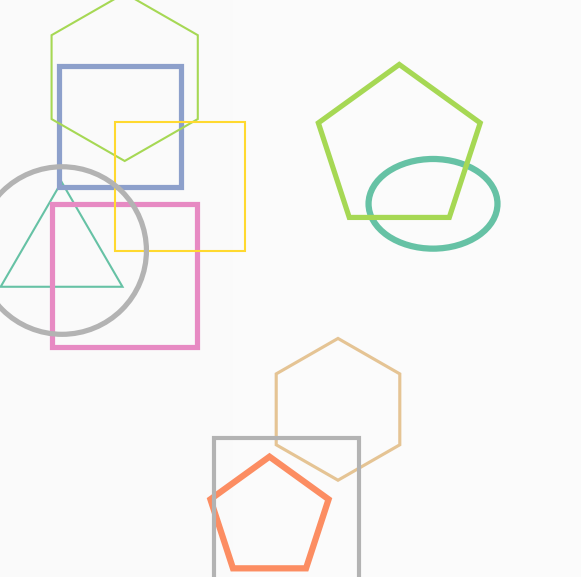[{"shape": "triangle", "thickness": 1, "radius": 0.61, "center": [0.106, 0.563]}, {"shape": "oval", "thickness": 3, "radius": 0.55, "center": [0.745, 0.646]}, {"shape": "pentagon", "thickness": 3, "radius": 0.53, "center": [0.464, 0.101]}, {"shape": "square", "thickness": 2.5, "radius": 0.52, "center": [0.207, 0.78]}, {"shape": "square", "thickness": 2.5, "radius": 0.62, "center": [0.214, 0.522]}, {"shape": "pentagon", "thickness": 2.5, "radius": 0.73, "center": [0.687, 0.741]}, {"shape": "hexagon", "thickness": 1, "radius": 0.73, "center": [0.215, 0.866]}, {"shape": "square", "thickness": 1, "radius": 0.56, "center": [0.309, 0.676]}, {"shape": "hexagon", "thickness": 1.5, "radius": 0.61, "center": [0.582, 0.29]}, {"shape": "circle", "thickness": 2.5, "radius": 0.73, "center": [0.107, 0.565]}, {"shape": "square", "thickness": 2, "radius": 0.62, "center": [0.493, 0.117]}]